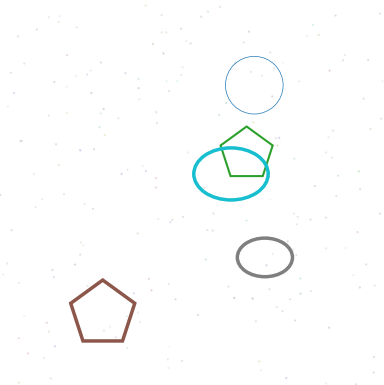[{"shape": "circle", "thickness": 0.5, "radius": 0.37, "center": [0.66, 0.779]}, {"shape": "pentagon", "thickness": 1.5, "radius": 0.36, "center": [0.641, 0.6]}, {"shape": "pentagon", "thickness": 2.5, "radius": 0.44, "center": [0.267, 0.185]}, {"shape": "oval", "thickness": 2.5, "radius": 0.36, "center": [0.688, 0.331]}, {"shape": "oval", "thickness": 2.5, "radius": 0.48, "center": [0.6, 0.548]}]